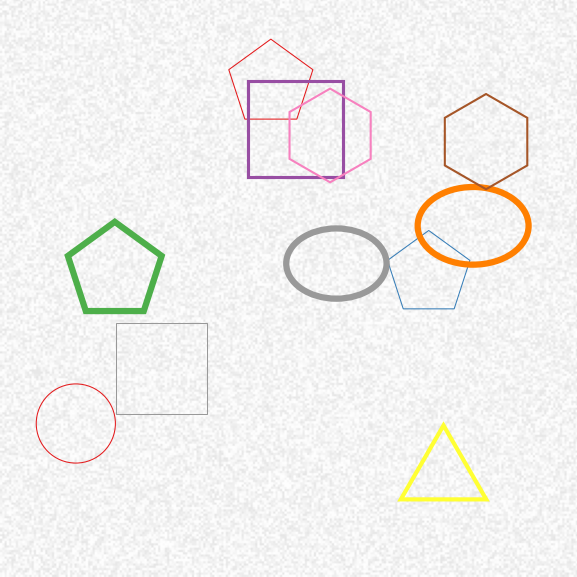[{"shape": "circle", "thickness": 0.5, "radius": 0.34, "center": [0.131, 0.266]}, {"shape": "pentagon", "thickness": 0.5, "radius": 0.38, "center": [0.469, 0.855]}, {"shape": "pentagon", "thickness": 0.5, "radius": 0.38, "center": [0.742, 0.525]}, {"shape": "pentagon", "thickness": 3, "radius": 0.43, "center": [0.199, 0.53]}, {"shape": "square", "thickness": 1.5, "radius": 0.41, "center": [0.511, 0.776]}, {"shape": "oval", "thickness": 3, "radius": 0.48, "center": [0.819, 0.608]}, {"shape": "triangle", "thickness": 2, "radius": 0.43, "center": [0.768, 0.177]}, {"shape": "hexagon", "thickness": 1, "radius": 0.41, "center": [0.842, 0.754]}, {"shape": "hexagon", "thickness": 1, "radius": 0.41, "center": [0.572, 0.765]}, {"shape": "square", "thickness": 0.5, "radius": 0.39, "center": [0.28, 0.361]}, {"shape": "oval", "thickness": 3, "radius": 0.43, "center": [0.583, 0.543]}]